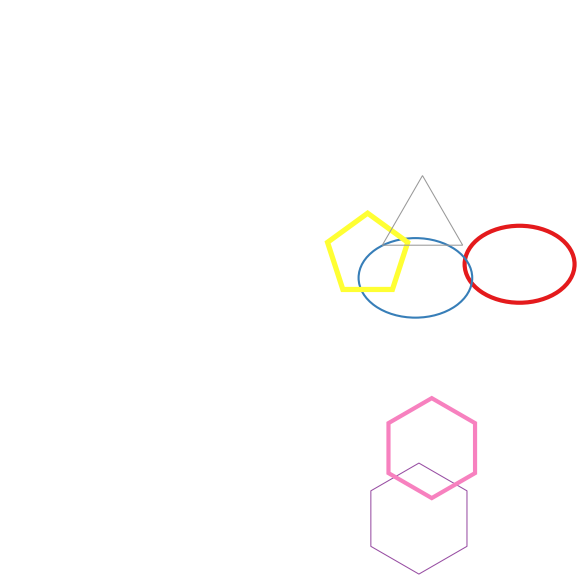[{"shape": "oval", "thickness": 2, "radius": 0.48, "center": [0.9, 0.542]}, {"shape": "oval", "thickness": 1, "radius": 0.49, "center": [0.719, 0.518]}, {"shape": "hexagon", "thickness": 0.5, "radius": 0.48, "center": [0.725, 0.101]}, {"shape": "pentagon", "thickness": 2.5, "radius": 0.37, "center": [0.637, 0.557]}, {"shape": "hexagon", "thickness": 2, "radius": 0.43, "center": [0.748, 0.223]}, {"shape": "triangle", "thickness": 0.5, "radius": 0.4, "center": [0.732, 0.615]}]